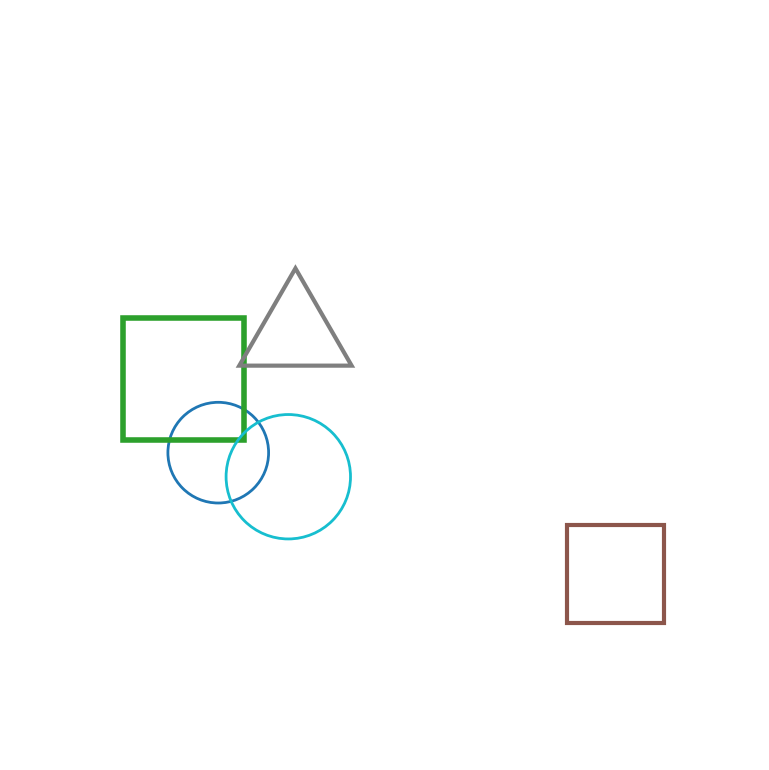[{"shape": "circle", "thickness": 1, "radius": 0.33, "center": [0.283, 0.412]}, {"shape": "square", "thickness": 2, "radius": 0.39, "center": [0.238, 0.508]}, {"shape": "square", "thickness": 1.5, "radius": 0.32, "center": [0.799, 0.255]}, {"shape": "triangle", "thickness": 1.5, "radius": 0.42, "center": [0.384, 0.567]}, {"shape": "circle", "thickness": 1, "radius": 0.4, "center": [0.374, 0.381]}]